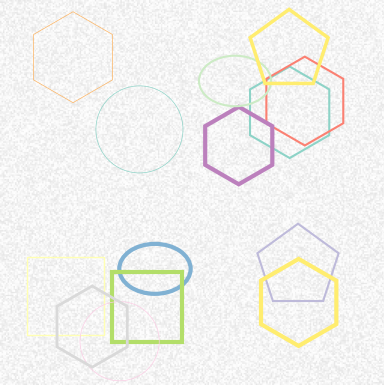[{"shape": "circle", "thickness": 0.5, "radius": 0.57, "center": [0.362, 0.664]}, {"shape": "hexagon", "thickness": 1.5, "radius": 0.59, "center": [0.752, 0.708]}, {"shape": "square", "thickness": 1, "radius": 0.5, "center": [0.17, 0.231]}, {"shape": "pentagon", "thickness": 1.5, "radius": 0.56, "center": [0.774, 0.308]}, {"shape": "hexagon", "thickness": 1.5, "radius": 0.58, "center": [0.792, 0.738]}, {"shape": "oval", "thickness": 3, "radius": 0.46, "center": [0.403, 0.302]}, {"shape": "hexagon", "thickness": 0.5, "radius": 0.59, "center": [0.19, 0.851]}, {"shape": "square", "thickness": 3, "radius": 0.46, "center": [0.381, 0.203]}, {"shape": "circle", "thickness": 0.5, "radius": 0.51, "center": [0.311, 0.114]}, {"shape": "hexagon", "thickness": 2, "radius": 0.53, "center": [0.239, 0.152]}, {"shape": "hexagon", "thickness": 3, "radius": 0.5, "center": [0.62, 0.622]}, {"shape": "oval", "thickness": 1.5, "radius": 0.47, "center": [0.611, 0.79]}, {"shape": "hexagon", "thickness": 3, "radius": 0.57, "center": [0.776, 0.215]}, {"shape": "pentagon", "thickness": 2.5, "radius": 0.53, "center": [0.751, 0.869]}]